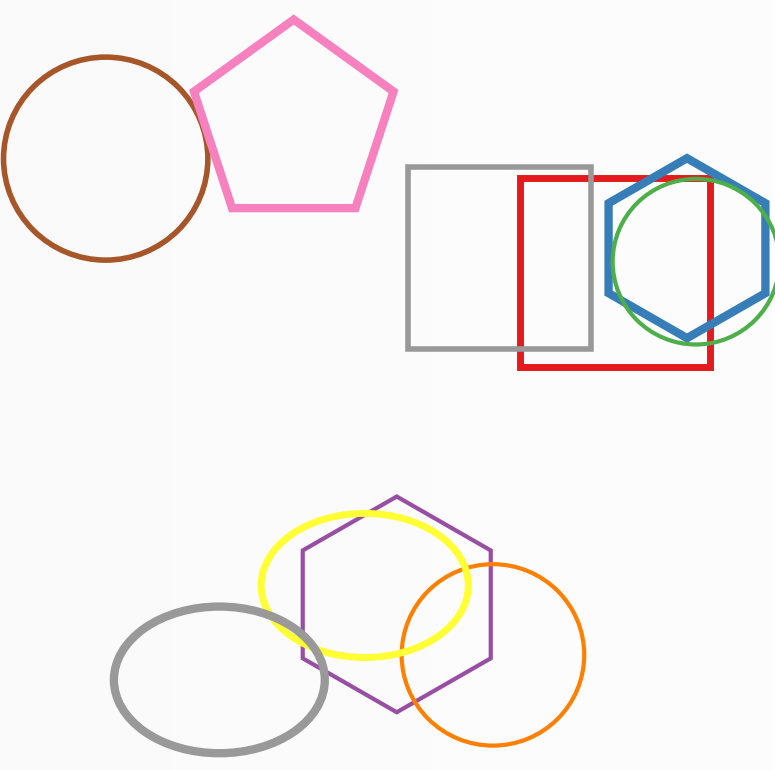[{"shape": "square", "thickness": 2.5, "radius": 0.61, "center": [0.793, 0.646]}, {"shape": "hexagon", "thickness": 3, "radius": 0.58, "center": [0.886, 0.678]}, {"shape": "circle", "thickness": 1.5, "radius": 0.54, "center": [0.898, 0.66]}, {"shape": "hexagon", "thickness": 1.5, "radius": 0.7, "center": [0.512, 0.215]}, {"shape": "circle", "thickness": 1.5, "radius": 0.59, "center": [0.636, 0.149]}, {"shape": "oval", "thickness": 2.5, "radius": 0.67, "center": [0.471, 0.24]}, {"shape": "circle", "thickness": 2, "radius": 0.66, "center": [0.136, 0.794]}, {"shape": "pentagon", "thickness": 3, "radius": 0.68, "center": [0.379, 0.839]}, {"shape": "square", "thickness": 2, "radius": 0.59, "center": [0.645, 0.665]}, {"shape": "oval", "thickness": 3, "radius": 0.68, "center": [0.283, 0.117]}]